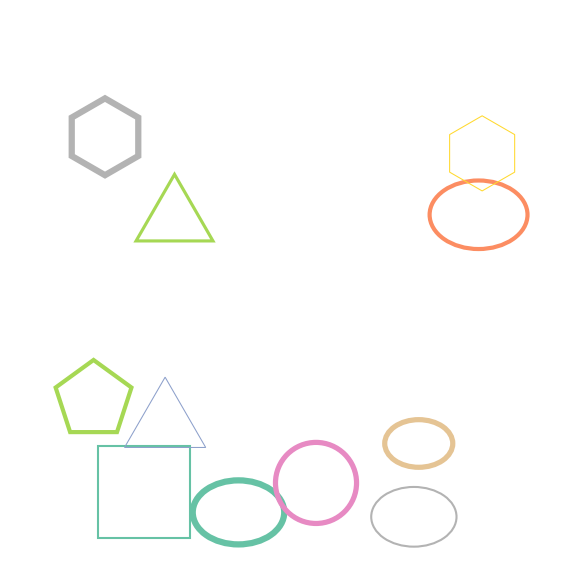[{"shape": "oval", "thickness": 3, "radius": 0.4, "center": [0.413, 0.112]}, {"shape": "square", "thickness": 1, "radius": 0.4, "center": [0.249, 0.147]}, {"shape": "oval", "thickness": 2, "radius": 0.42, "center": [0.829, 0.627]}, {"shape": "triangle", "thickness": 0.5, "radius": 0.41, "center": [0.286, 0.265]}, {"shape": "circle", "thickness": 2.5, "radius": 0.35, "center": [0.547, 0.163]}, {"shape": "pentagon", "thickness": 2, "radius": 0.35, "center": [0.162, 0.307]}, {"shape": "triangle", "thickness": 1.5, "radius": 0.38, "center": [0.302, 0.62]}, {"shape": "hexagon", "thickness": 0.5, "radius": 0.33, "center": [0.835, 0.734]}, {"shape": "oval", "thickness": 2.5, "radius": 0.29, "center": [0.725, 0.231]}, {"shape": "hexagon", "thickness": 3, "radius": 0.33, "center": [0.182, 0.762]}, {"shape": "oval", "thickness": 1, "radius": 0.37, "center": [0.717, 0.104]}]